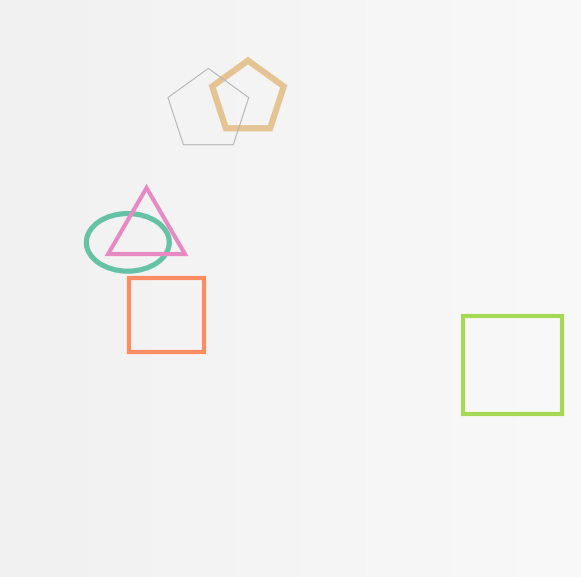[{"shape": "oval", "thickness": 2.5, "radius": 0.36, "center": [0.22, 0.579]}, {"shape": "square", "thickness": 2, "radius": 0.32, "center": [0.286, 0.454]}, {"shape": "triangle", "thickness": 2, "radius": 0.38, "center": [0.252, 0.597]}, {"shape": "square", "thickness": 2, "radius": 0.42, "center": [0.881, 0.367]}, {"shape": "pentagon", "thickness": 3, "radius": 0.32, "center": [0.427, 0.83]}, {"shape": "pentagon", "thickness": 0.5, "radius": 0.37, "center": [0.358, 0.808]}]